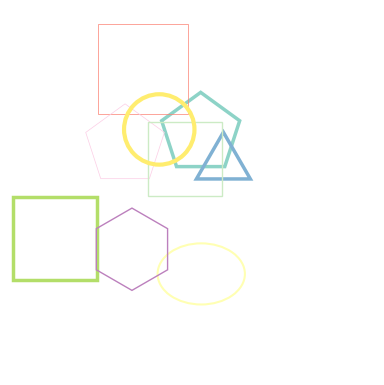[{"shape": "pentagon", "thickness": 2.5, "radius": 0.53, "center": [0.521, 0.653]}, {"shape": "oval", "thickness": 1.5, "radius": 0.57, "center": [0.523, 0.289]}, {"shape": "square", "thickness": 0.5, "radius": 0.58, "center": [0.371, 0.822]}, {"shape": "triangle", "thickness": 2.5, "radius": 0.4, "center": [0.58, 0.576]}, {"shape": "square", "thickness": 2.5, "radius": 0.54, "center": [0.143, 0.381]}, {"shape": "pentagon", "thickness": 0.5, "radius": 0.54, "center": [0.325, 0.623]}, {"shape": "hexagon", "thickness": 1, "radius": 0.53, "center": [0.343, 0.353]}, {"shape": "square", "thickness": 1, "radius": 0.48, "center": [0.482, 0.586]}, {"shape": "circle", "thickness": 3, "radius": 0.46, "center": [0.414, 0.664]}]